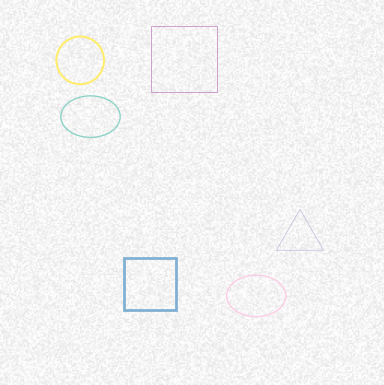[{"shape": "oval", "thickness": 1, "radius": 0.39, "center": [0.235, 0.697]}, {"shape": "triangle", "thickness": 0.5, "radius": 0.35, "center": [0.779, 0.385]}, {"shape": "square", "thickness": 2, "radius": 0.34, "center": [0.39, 0.263]}, {"shape": "oval", "thickness": 1, "radius": 0.38, "center": [0.666, 0.231]}, {"shape": "square", "thickness": 0.5, "radius": 0.43, "center": [0.477, 0.847]}, {"shape": "circle", "thickness": 1.5, "radius": 0.31, "center": [0.208, 0.843]}]